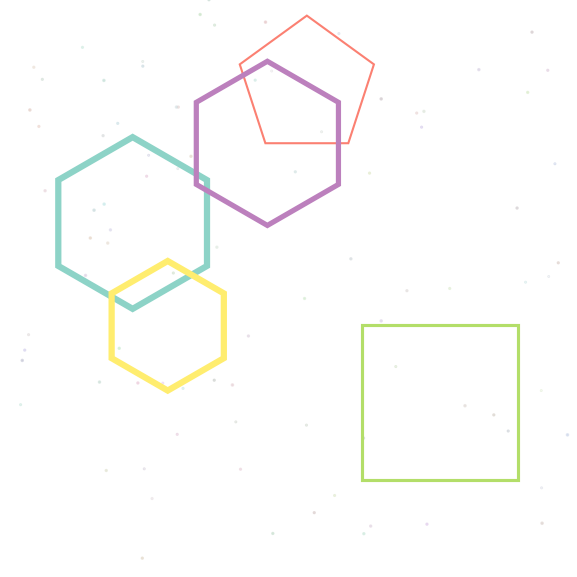[{"shape": "hexagon", "thickness": 3, "radius": 0.74, "center": [0.23, 0.613]}, {"shape": "pentagon", "thickness": 1, "radius": 0.61, "center": [0.531, 0.85]}, {"shape": "square", "thickness": 1.5, "radius": 0.67, "center": [0.762, 0.302]}, {"shape": "hexagon", "thickness": 2.5, "radius": 0.71, "center": [0.463, 0.751]}, {"shape": "hexagon", "thickness": 3, "radius": 0.56, "center": [0.29, 0.435]}]